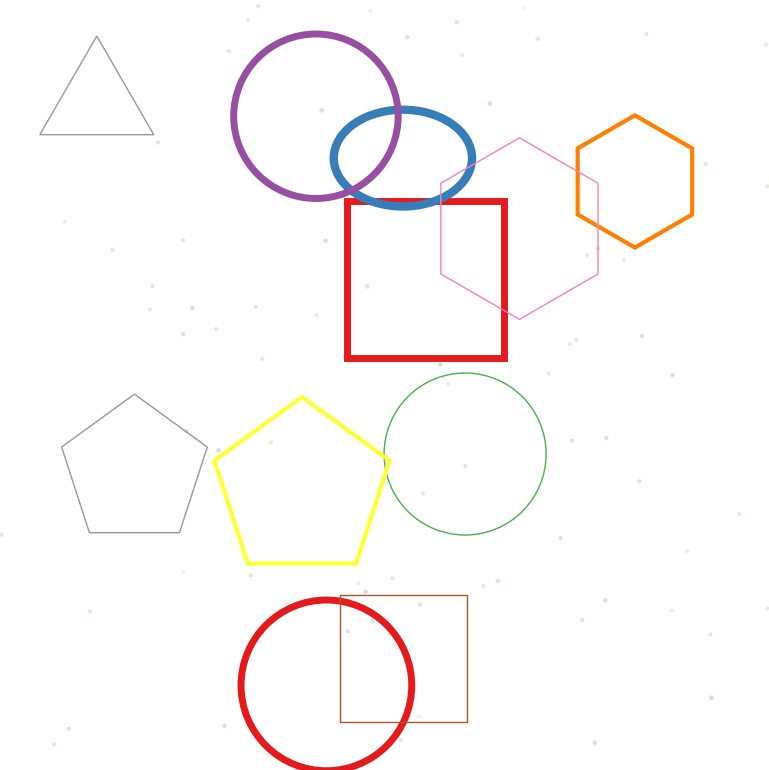[{"shape": "square", "thickness": 2.5, "radius": 0.51, "center": [0.552, 0.637]}, {"shape": "circle", "thickness": 2.5, "radius": 0.55, "center": [0.424, 0.11]}, {"shape": "oval", "thickness": 3, "radius": 0.45, "center": [0.523, 0.795]}, {"shape": "circle", "thickness": 0.5, "radius": 0.53, "center": [0.604, 0.41]}, {"shape": "circle", "thickness": 2.5, "radius": 0.53, "center": [0.41, 0.849]}, {"shape": "hexagon", "thickness": 1.5, "radius": 0.43, "center": [0.825, 0.764]}, {"shape": "pentagon", "thickness": 1.5, "radius": 0.6, "center": [0.392, 0.365]}, {"shape": "square", "thickness": 0.5, "radius": 0.41, "center": [0.524, 0.145]}, {"shape": "hexagon", "thickness": 0.5, "radius": 0.59, "center": [0.675, 0.703]}, {"shape": "pentagon", "thickness": 0.5, "radius": 0.5, "center": [0.175, 0.389]}, {"shape": "triangle", "thickness": 0.5, "radius": 0.43, "center": [0.126, 0.868]}]